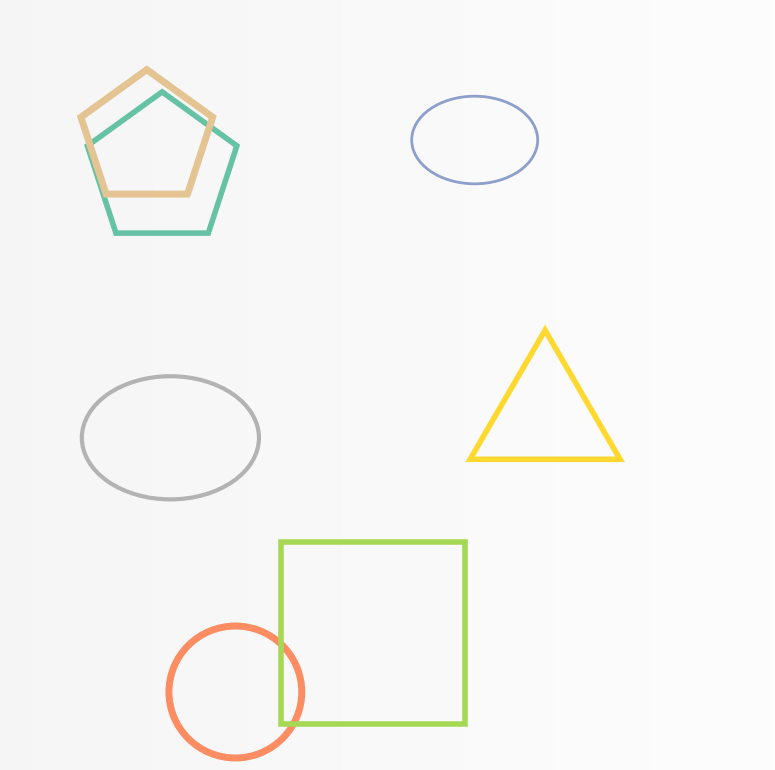[{"shape": "pentagon", "thickness": 2, "radius": 0.51, "center": [0.209, 0.779]}, {"shape": "circle", "thickness": 2.5, "radius": 0.43, "center": [0.304, 0.101]}, {"shape": "oval", "thickness": 1, "radius": 0.41, "center": [0.612, 0.818]}, {"shape": "square", "thickness": 2, "radius": 0.59, "center": [0.481, 0.178]}, {"shape": "triangle", "thickness": 2, "radius": 0.56, "center": [0.703, 0.459]}, {"shape": "pentagon", "thickness": 2.5, "radius": 0.45, "center": [0.189, 0.82]}, {"shape": "oval", "thickness": 1.5, "radius": 0.57, "center": [0.22, 0.431]}]